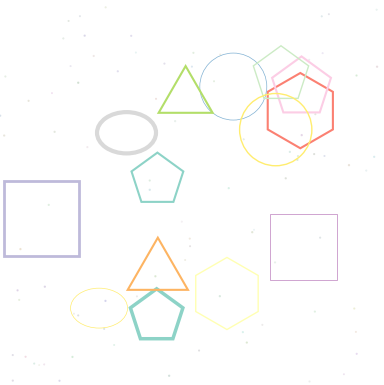[{"shape": "pentagon", "thickness": 1.5, "radius": 0.35, "center": [0.409, 0.533]}, {"shape": "pentagon", "thickness": 2.5, "radius": 0.36, "center": [0.407, 0.178]}, {"shape": "hexagon", "thickness": 1, "radius": 0.47, "center": [0.59, 0.238]}, {"shape": "square", "thickness": 2, "radius": 0.49, "center": [0.107, 0.433]}, {"shape": "hexagon", "thickness": 1.5, "radius": 0.49, "center": [0.78, 0.713]}, {"shape": "circle", "thickness": 0.5, "radius": 0.44, "center": [0.606, 0.775]}, {"shape": "triangle", "thickness": 1.5, "radius": 0.45, "center": [0.41, 0.292]}, {"shape": "triangle", "thickness": 1.5, "radius": 0.4, "center": [0.482, 0.747]}, {"shape": "pentagon", "thickness": 1.5, "radius": 0.4, "center": [0.783, 0.773]}, {"shape": "oval", "thickness": 3, "radius": 0.38, "center": [0.329, 0.655]}, {"shape": "square", "thickness": 0.5, "radius": 0.43, "center": [0.788, 0.359]}, {"shape": "pentagon", "thickness": 1, "radius": 0.38, "center": [0.73, 0.806]}, {"shape": "oval", "thickness": 0.5, "radius": 0.37, "center": [0.257, 0.2]}, {"shape": "circle", "thickness": 1, "radius": 0.47, "center": [0.716, 0.663]}]